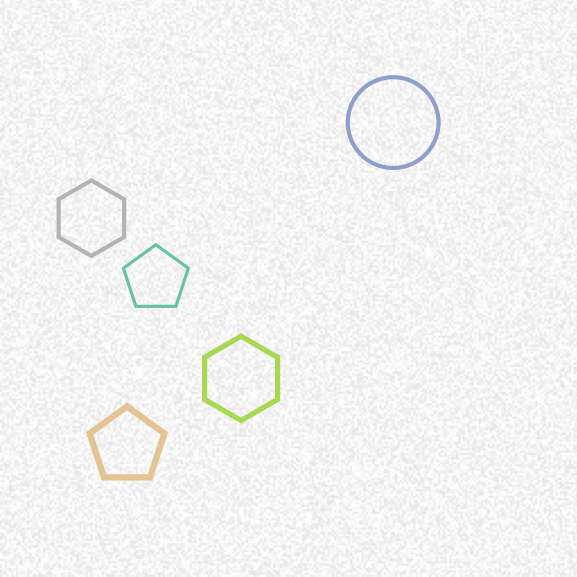[{"shape": "pentagon", "thickness": 1.5, "radius": 0.3, "center": [0.27, 0.516]}, {"shape": "circle", "thickness": 2, "radius": 0.39, "center": [0.681, 0.787]}, {"shape": "hexagon", "thickness": 2.5, "radius": 0.36, "center": [0.417, 0.344]}, {"shape": "pentagon", "thickness": 3, "radius": 0.34, "center": [0.22, 0.228]}, {"shape": "hexagon", "thickness": 2, "radius": 0.33, "center": [0.158, 0.621]}]